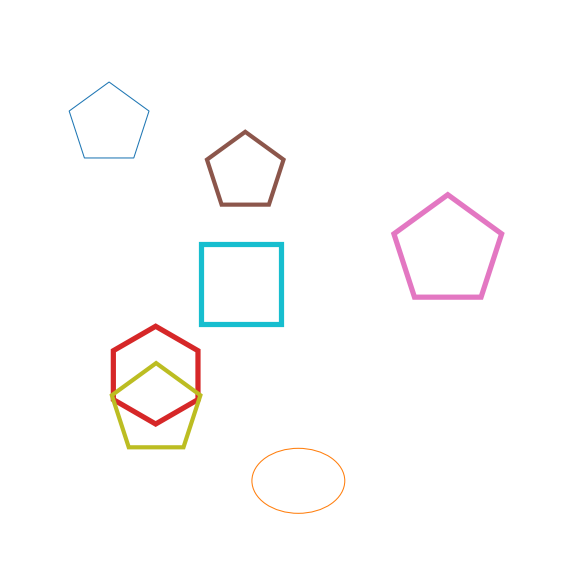[{"shape": "pentagon", "thickness": 0.5, "radius": 0.36, "center": [0.189, 0.784]}, {"shape": "oval", "thickness": 0.5, "radius": 0.4, "center": [0.517, 0.167]}, {"shape": "hexagon", "thickness": 2.5, "radius": 0.42, "center": [0.27, 0.35]}, {"shape": "pentagon", "thickness": 2, "radius": 0.35, "center": [0.425, 0.701]}, {"shape": "pentagon", "thickness": 2.5, "radius": 0.49, "center": [0.775, 0.564]}, {"shape": "pentagon", "thickness": 2, "radius": 0.4, "center": [0.27, 0.29]}, {"shape": "square", "thickness": 2.5, "radius": 0.35, "center": [0.417, 0.508]}]